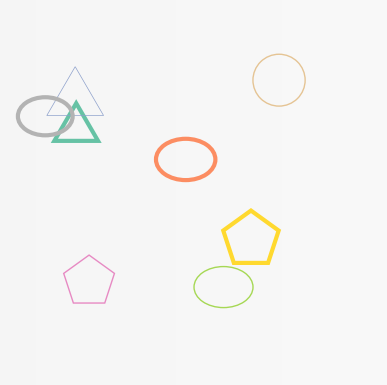[{"shape": "triangle", "thickness": 3, "radius": 0.33, "center": [0.197, 0.667]}, {"shape": "oval", "thickness": 3, "radius": 0.38, "center": [0.479, 0.586]}, {"shape": "triangle", "thickness": 0.5, "radius": 0.42, "center": [0.194, 0.742]}, {"shape": "pentagon", "thickness": 1, "radius": 0.34, "center": [0.23, 0.269]}, {"shape": "oval", "thickness": 1, "radius": 0.38, "center": [0.577, 0.254]}, {"shape": "pentagon", "thickness": 3, "radius": 0.38, "center": [0.648, 0.378]}, {"shape": "circle", "thickness": 1, "radius": 0.34, "center": [0.72, 0.792]}, {"shape": "oval", "thickness": 3, "radius": 0.35, "center": [0.117, 0.698]}]